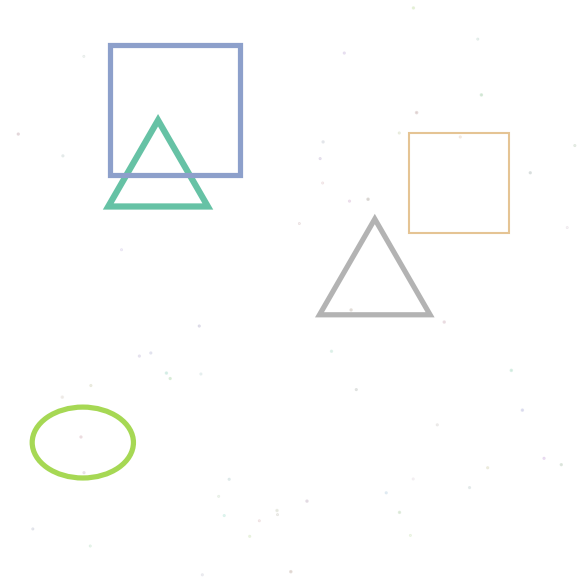[{"shape": "triangle", "thickness": 3, "radius": 0.5, "center": [0.274, 0.691]}, {"shape": "square", "thickness": 2.5, "radius": 0.56, "center": [0.304, 0.809]}, {"shape": "oval", "thickness": 2.5, "radius": 0.44, "center": [0.143, 0.233]}, {"shape": "square", "thickness": 1, "radius": 0.44, "center": [0.795, 0.682]}, {"shape": "triangle", "thickness": 2.5, "radius": 0.55, "center": [0.649, 0.509]}]